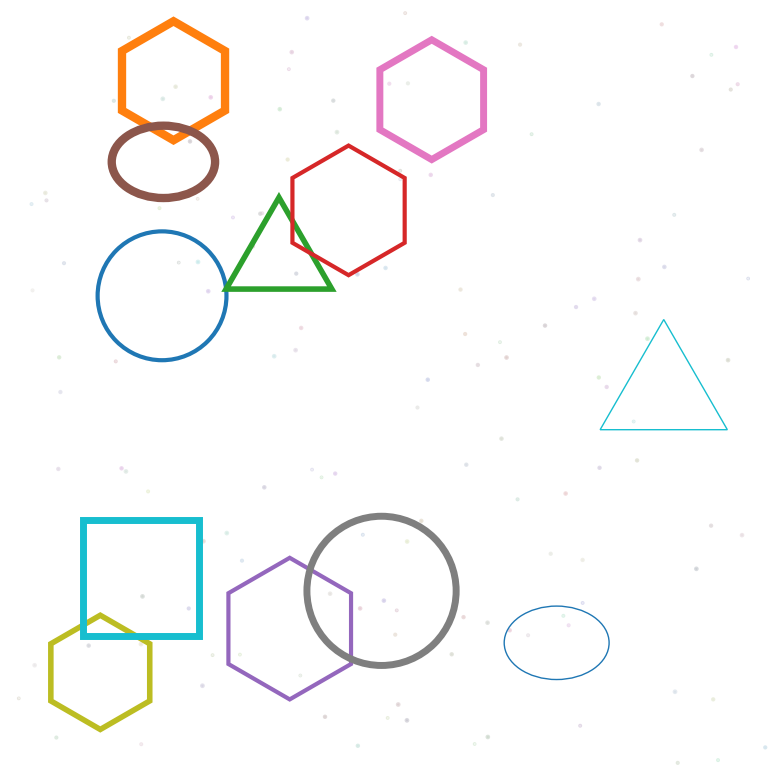[{"shape": "oval", "thickness": 0.5, "radius": 0.34, "center": [0.723, 0.165]}, {"shape": "circle", "thickness": 1.5, "radius": 0.42, "center": [0.21, 0.616]}, {"shape": "hexagon", "thickness": 3, "radius": 0.39, "center": [0.225, 0.895]}, {"shape": "triangle", "thickness": 2, "radius": 0.4, "center": [0.362, 0.664]}, {"shape": "hexagon", "thickness": 1.5, "radius": 0.42, "center": [0.453, 0.727]}, {"shape": "hexagon", "thickness": 1.5, "radius": 0.46, "center": [0.376, 0.184]}, {"shape": "oval", "thickness": 3, "radius": 0.34, "center": [0.212, 0.79]}, {"shape": "hexagon", "thickness": 2.5, "radius": 0.39, "center": [0.561, 0.871]}, {"shape": "circle", "thickness": 2.5, "radius": 0.48, "center": [0.496, 0.233]}, {"shape": "hexagon", "thickness": 2, "radius": 0.37, "center": [0.13, 0.127]}, {"shape": "square", "thickness": 2.5, "radius": 0.38, "center": [0.184, 0.25]}, {"shape": "triangle", "thickness": 0.5, "radius": 0.48, "center": [0.862, 0.49]}]